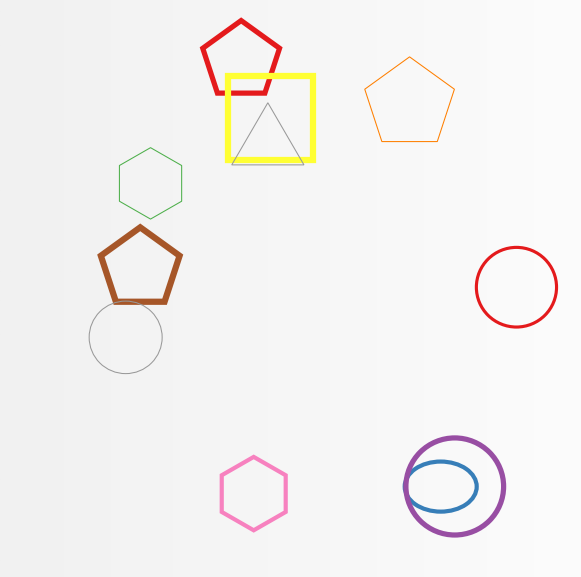[{"shape": "circle", "thickness": 1.5, "radius": 0.34, "center": [0.889, 0.502]}, {"shape": "pentagon", "thickness": 2.5, "radius": 0.35, "center": [0.415, 0.894]}, {"shape": "oval", "thickness": 2, "radius": 0.31, "center": [0.758, 0.157]}, {"shape": "hexagon", "thickness": 0.5, "radius": 0.31, "center": [0.259, 0.682]}, {"shape": "circle", "thickness": 2.5, "radius": 0.42, "center": [0.782, 0.157]}, {"shape": "pentagon", "thickness": 0.5, "radius": 0.41, "center": [0.705, 0.82]}, {"shape": "square", "thickness": 3, "radius": 0.36, "center": [0.466, 0.795]}, {"shape": "pentagon", "thickness": 3, "radius": 0.36, "center": [0.241, 0.534]}, {"shape": "hexagon", "thickness": 2, "radius": 0.32, "center": [0.436, 0.144]}, {"shape": "triangle", "thickness": 0.5, "radius": 0.36, "center": [0.461, 0.749]}, {"shape": "circle", "thickness": 0.5, "radius": 0.31, "center": [0.216, 0.415]}]